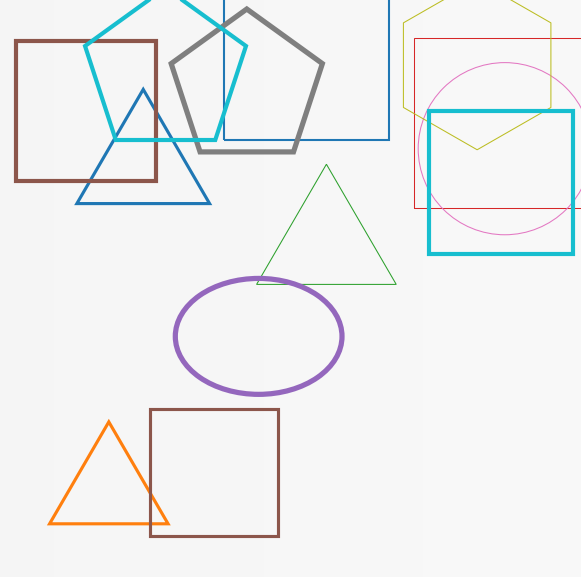[{"shape": "square", "thickness": 1, "radius": 0.71, "center": [0.528, 0.898]}, {"shape": "triangle", "thickness": 1.5, "radius": 0.66, "center": [0.246, 0.713]}, {"shape": "triangle", "thickness": 1.5, "radius": 0.59, "center": [0.187, 0.151]}, {"shape": "triangle", "thickness": 0.5, "radius": 0.69, "center": [0.562, 0.576]}, {"shape": "square", "thickness": 0.5, "radius": 0.74, "center": [0.86, 0.787]}, {"shape": "oval", "thickness": 2.5, "radius": 0.72, "center": [0.445, 0.417]}, {"shape": "square", "thickness": 1.5, "radius": 0.55, "center": [0.368, 0.181]}, {"shape": "square", "thickness": 2, "radius": 0.6, "center": [0.148, 0.807]}, {"shape": "circle", "thickness": 0.5, "radius": 0.75, "center": [0.869, 0.742]}, {"shape": "pentagon", "thickness": 2.5, "radius": 0.68, "center": [0.425, 0.847]}, {"shape": "hexagon", "thickness": 0.5, "radius": 0.73, "center": [0.821, 0.886]}, {"shape": "pentagon", "thickness": 2, "radius": 0.73, "center": [0.285, 0.874]}, {"shape": "square", "thickness": 2, "radius": 0.62, "center": [0.862, 0.683]}]